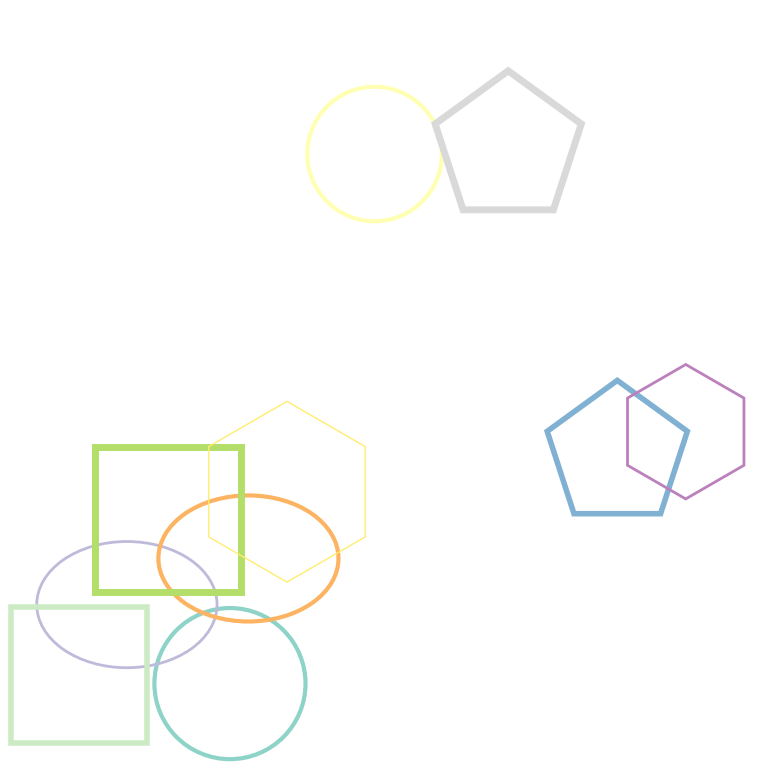[{"shape": "circle", "thickness": 1.5, "radius": 0.49, "center": [0.299, 0.112]}, {"shape": "circle", "thickness": 1.5, "radius": 0.44, "center": [0.486, 0.8]}, {"shape": "oval", "thickness": 1, "radius": 0.59, "center": [0.165, 0.215]}, {"shape": "pentagon", "thickness": 2, "radius": 0.48, "center": [0.802, 0.41]}, {"shape": "oval", "thickness": 1.5, "radius": 0.58, "center": [0.323, 0.275]}, {"shape": "square", "thickness": 2.5, "radius": 0.47, "center": [0.218, 0.325]}, {"shape": "pentagon", "thickness": 2.5, "radius": 0.5, "center": [0.66, 0.808]}, {"shape": "hexagon", "thickness": 1, "radius": 0.44, "center": [0.891, 0.439]}, {"shape": "square", "thickness": 2, "radius": 0.44, "center": [0.103, 0.123]}, {"shape": "hexagon", "thickness": 0.5, "radius": 0.59, "center": [0.373, 0.361]}]